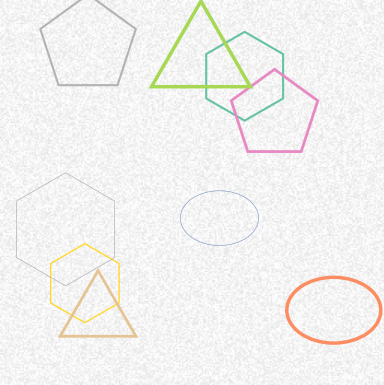[{"shape": "hexagon", "thickness": 1.5, "radius": 0.58, "center": [0.635, 0.802]}, {"shape": "oval", "thickness": 2.5, "radius": 0.61, "center": [0.867, 0.194]}, {"shape": "oval", "thickness": 0.5, "radius": 0.51, "center": [0.57, 0.433]}, {"shape": "pentagon", "thickness": 2, "radius": 0.59, "center": [0.713, 0.702]}, {"shape": "triangle", "thickness": 2.5, "radius": 0.74, "center": [0.522, 0.849]}, {"shape": "hexagon", "thickness": 1, "radius": 0.51, "center": [0.22, 0.264]}, {"shape": "triangle", "thickness": 2, "radius": 0.57, "center": [0.255, 0.183]}, {"shape": "hexagon", "thickness": 0.5, "radius": 0.73, "center": [0.17, 0.404]}, {"shape": "pentagon", "thickness": 1.5, "radius": 0.65, "center": [0.229, 0.884]}]